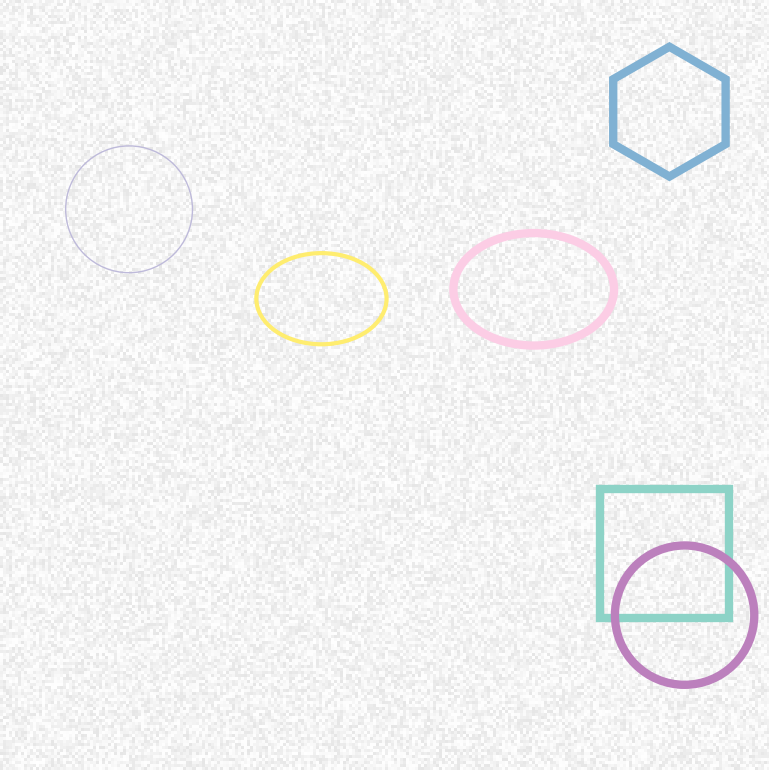[{"shape": "square", "thickness": 3, "radius": 0.42, "center": [0.863, 0.281]}, {"shape": "circle", "thickness": 0.5, "radius": 0.41, "center": [0.168, 0.728]}, {"shape": "hexagon", "thickness": 3, "radius": 0.42, "center": [0.869, 0.855]}, {"shape": "oval", "thickness": 3, "radius": 0.52, "center": [0.693, 0.624]}, {"shape": "circle", "thickness": 3, "radius": 0.45, "center": [0.889, 0.201]}, {"shape": "oval", "thickness": 1.5, "radius": 0.42, "center": [0.417, 0.612]}]